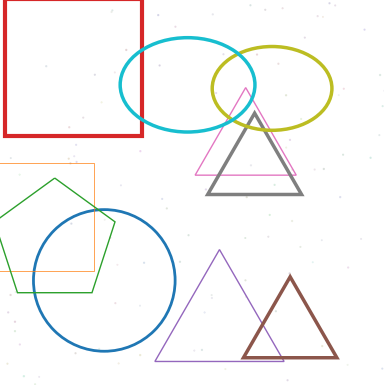[{"shape": "circle", "thickness": 2, "radius": 0.92, "center": [0.271, 0.272]}, {"shape": "square", "thickness": 0.5, "radius": 0.7, "center": [0.105, 0.436]}, {"shape": "pentagon", "thickness": 1, "radius": 0.82, "center": [0.142, 0.373]}, {"shape": "square", "thickness": 3, "radius": 0.89, "center": [0.191, 0.824]}, {"shape": "triangle", "thickness": 1, "radius": 0.97, "center": [0.57, 0.158]}, {"shape": "triangle", "thickness": 2.5, "radius": 0.7, "center": [0.754, 0.141]}, {"shape": "triangle", "thickness": 1, "radius": 0.76, "center": [0.638, 0.621]}, {"shape": "triangle", "thickness": 2.5, "radius": 0.7, "center": [0.661, 0.565]}, {"shape": "oval", "thickness": 2.5, "radius": 0.78, "center": [0.707, 0.77]}, {"shape": "oval", "thickness": 2.5, "radius": 0.88, "center": [0.487, 0.78]}]